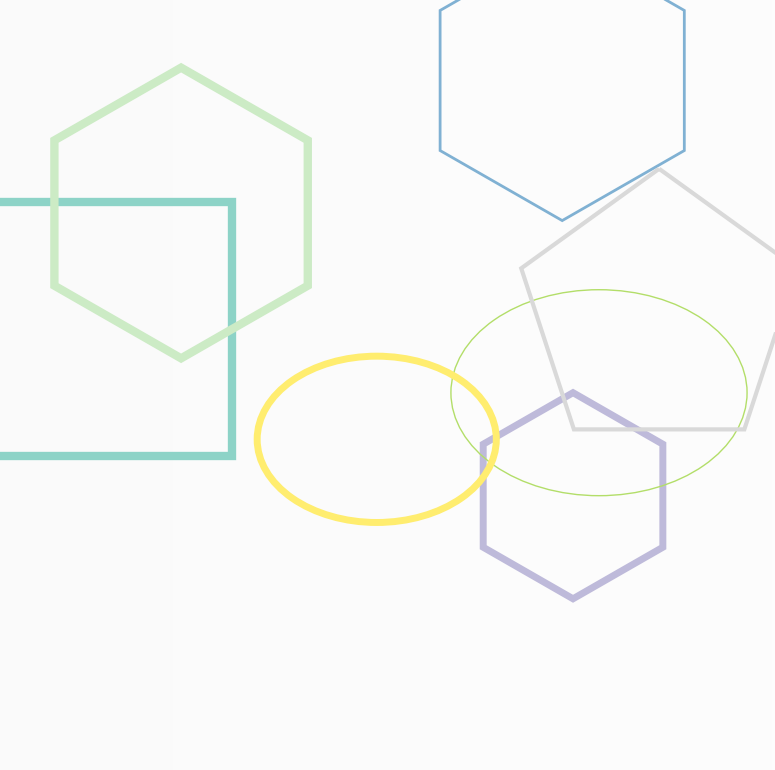[{"shape": "square", "thickness": 3, "radius": 0.82, "center": [0.135, 0.573]}, {"shape": "hexagon", "thickness": 2.5, "radius": 0.67, "center": [0.739, 0.356]}, {"shape": "hexagon", "thickness": 1, "radius": 0.91, "center": [0.725, 0.895]}, {"shape": "oval", "thickness": 0.5, "radius": 0.96, "center": [0.773, 0.49]}, {"shape": "pentagon", "thickness": 1.5, "radius": 0.94, "center": [0.85, 0.594]}, {"shape": "hexagon", "thickness": 3, "radius": 0.94, "center": [0.234, 0.723]}, {"shape": "oval", "thickness": 2.5, "radius": 0.77, "center": [0.486, 0.429]}]